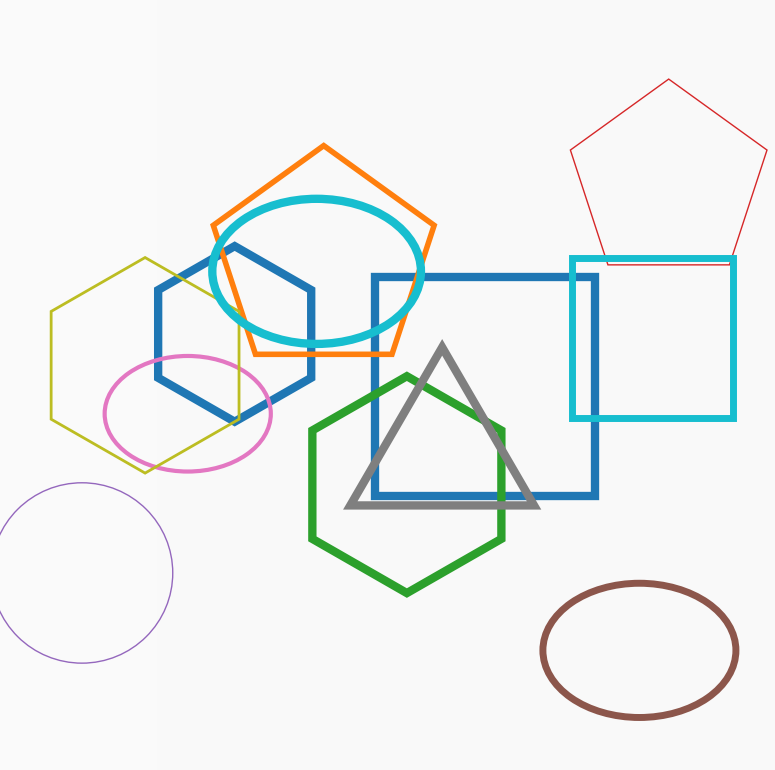[{"shape": "square", "thickness": 3, "radius": 0.71, "center": [0.626, 0.498]}, {"shape": "hexagon", "thickness": 3, "radius": 0.57, "center": [0.303, 0.566]}, {"shape": "pentagon", "thickness": 2, "radius": 0.75, "center": [0.418, 0.661]}, {"shape": "hexagon", "thickness": 3, "radius": 0.7, "center": [0.525, 0.371]}, {"shape": "pentagon", "thickness": 0.5, "radius": 0.67, "center": [0.863, 0.764]}, {"shape": "circle", "thickness": 0.5, "radius": 0.59, "center": [0.106, 0.256]}, {"shape": "oval", "thickness": 2.5, "radius": 0.62, "center": [0.825, 0.155]}, {"shape": "oval", "thickness": 1.5, "radius": 0.54, "center": [0.242, 0.463]}, {"shape": "triangle", "thickness": 3, "radius": 0.68, "center": [0.571, 0.412]}, {"shape": "hexagon", "thickness": 1, "radius": 0.7, "center": [0.187, 0.526]}, {"shape": "square", "thickness": 2.5, "radius": 0.52, "center": [0.842, 0.561]}, {"shape": "oval", "thickness": 3, "radius": 0.67, "center": [0.409, 0.648]}]